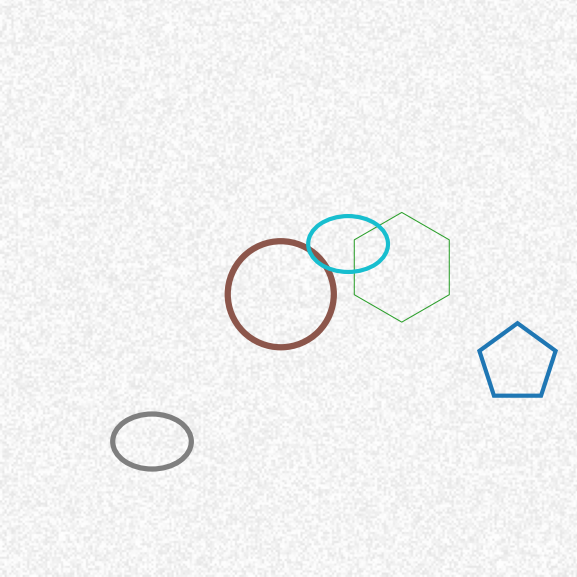[{"shape": "pentagon", "thickness": 2, "radius": 0.35, "center": [0.896, 0.37]}, {"shape": "hexagon", "thickness": 0.5, "radius": 0.47, "center": [0.696, 0.536]}, {"shape": "circle", "thickness": 3, "radius": 0.46, "center": [0.486, 0.49]}, {"shape": "oval", "thickness": 2.5, "radius": 0.34, "center": [0.263, 0.235]}, {"shape": "oval", "thickness": 2, "radius": 0.35, "center": [0.603, 0.577]}]